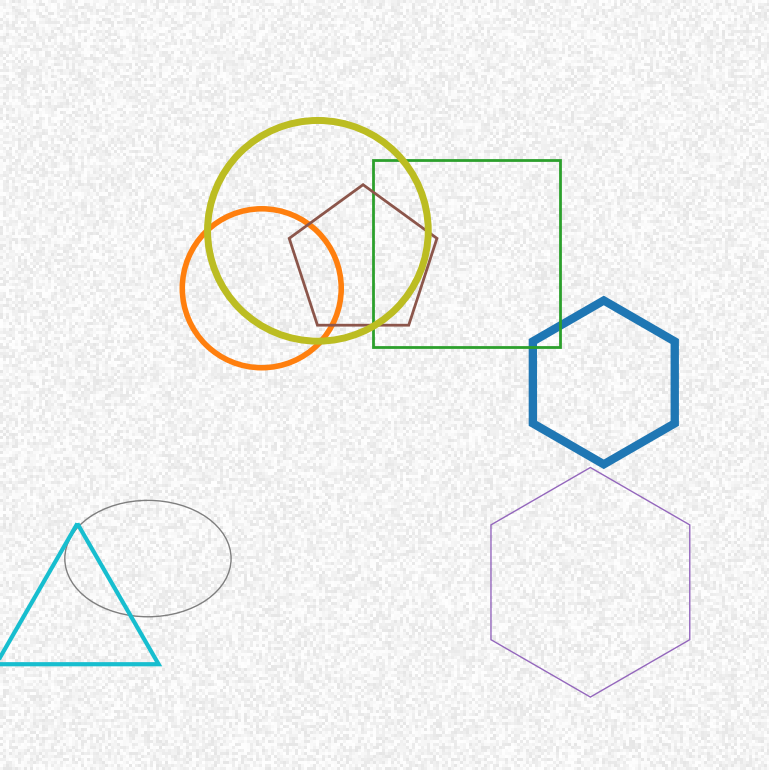[{"shape": "hexagon", "thickness": 3, "radius": 0.53, "center": [0.784, 0.503]}, {"shape": "circle", "thickness": 2, "radius": 0.52, "center": [0.34, 0.626]}, {"shape": "square", "thickness": 1, "radius": 0.61, "center": [0.606, 0.671]}, {"shape": "hexagon", "thickness": 0.5, "radius": 0.75, "center": [0.767, 0.244]}, {"shape": "pentagon", "thickness": 1, "radius": 0.5, "center": [0.472, 0.659]}, {"shape": "oval", "thickness": 0.5, "radius": 0.54, "center": [0.192, 0.275]}, {"shape": "circle", "thickness": 2.5, "radius": 0.72, "center": [0.413, 0.7]}, {"shape": "triangle", "thickness": 1.5, "radius": 0.61, "center": [0.1, 0.198]}]